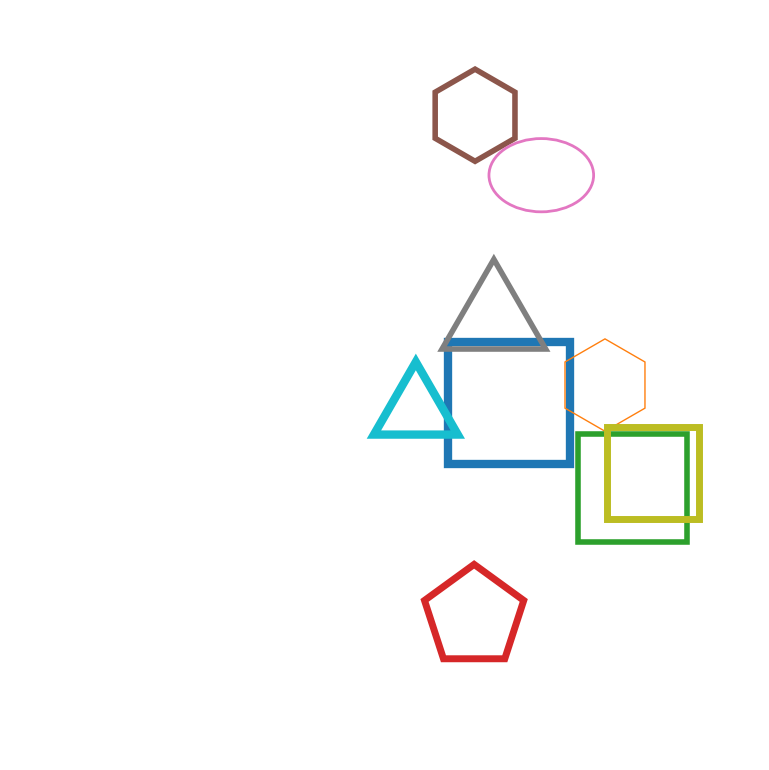[{"shape": "square", "thickness": 3, "radius": 0.4, "center": [0.661, 0.477]}, {"shape": "hexagon", "thickness": 0.5, "radius": 0.3, "center": [0.786, 0.5]}, {"shape": "square", "thickness": 2, "radius": 0.35, "center": [0.821, 0.366]}, {"shape": "pentagon", "thickness": 2.5, "radius": 0.34, "center": [0.616, 0.199]}, {"shape": "hexagon", "thickness": 2, "radius": 0.3, "center": [0.617, 0.85]}, {"shape": "oval", "thickness": 1, "radius": 0.34, "center": [0.703, 0.772]}, {"shape": "triangle", "thickness": 2, "radius": 0.39, "center": [0.641, 0.586]}, {"shape": "square", "thickness": 2.5, "radius": 0.3, "center": [0.848, 0.386]}, {"shape": "triangle", "thickness": 3, "radius": 0.31, "center": [0.54, 0.467]}]